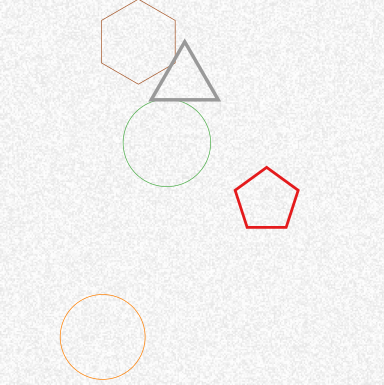[{"shape": "pentagon", "thickness": 2, "radius": 0.43, "center": [0.693, 0.479]}, {"shape": "circle", "thickness": 0.5, "radius": 0.57, "center": [0.433, 0.629]}, {"shape": "circle", "thickness": 0.5, "radius": 0.55, "center": [0.267, 0.125]}, {"shape": "hexagon", "thickness": 0.5, "radius": 0.55, "center": [0.359, 0.892]}, {"shape": "triangle", "thickness": 2.5, "radius": 0.5, "center": [0.48, 0.791]}]